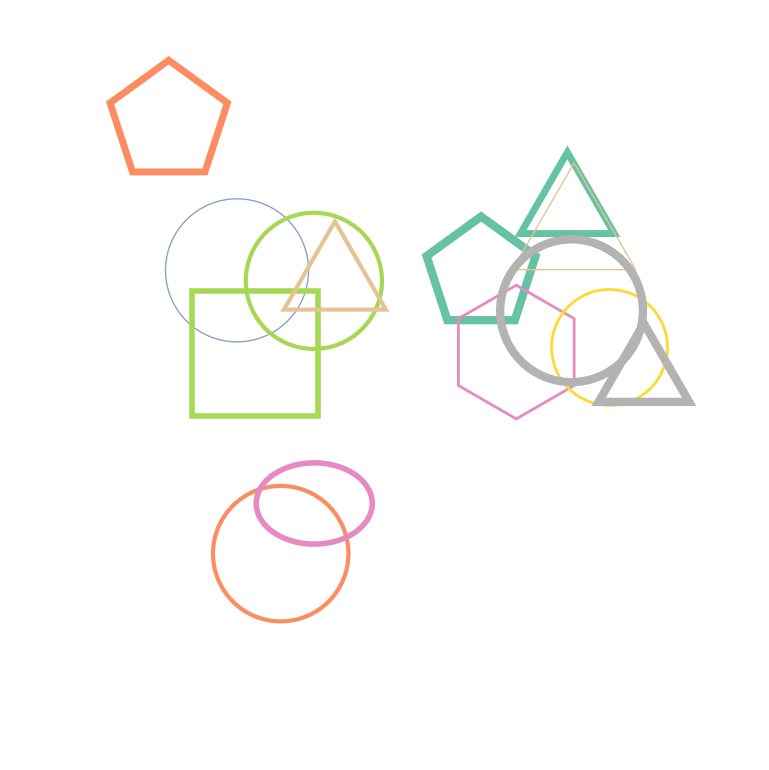[{"shape": "pentagon", "thickness": 3, "radius": 0.37, "center": [0.625, 0.644]}, {"shape": "triangle", "thickness": 2.5, "radius": 0.35, "center": [0.737, 0.732]}, {"shape": "pentagon", "thickness": 2.5, "radius": 0.4, "center": [0.219, 0.842]}, {"shape": "circle", "thickness": 1.5, "radius": 0.44, "center": [0.365, 0.281]}, {"shape": "circle", "thickness": 0.5, "radius": 0.46, "center": [0.308, 0.649]}, {"shape": "oval", "thickness": 2, "radius": 0.38, "center": [0.408, 0.346]}, {"shape": "hexagon", "thickness": 1, "radius": 0.43, "center": [0.67, 0.543]}, {"shape": "circle", "thickness": 1.5, "radius": 0.44, "center": [0.408, 0.635]}, {"shape": "square", "thickness": 2, "radius": 0.41, "center": [0.331, 0.541]}, {"shape": "circle", "thickness": 1, "radius": 0.38, "center": [0.792, 0.549]}, {"shape": "triangle", "thickness": 1.5, "radius": 0.38, "center": [0.435, 0.636]}, {"shape": "triangle", "thickness": 0.5, "radius": 0.46, "center": [0.746, 0.696]}, {"shape": "circle", "thickness": 3, "radius": 0.46, "center": [0.742, 0.596]}, {"shape": "triangle", "thickness": 3, "radius": 0.34, "center": [0.836, 0.512]}]